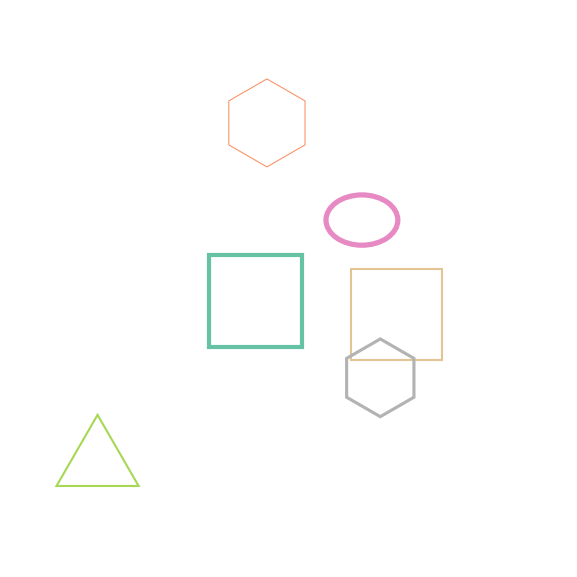[{"shape": "square", "thickness": 2, "radius": 0.4, "center": [0.443, 0.478]}, {"shape": "hexagon", "thickness": 0.5, "radius": 0.38, "center": [0.462, 0.786]}, {"shape": "oval", "thickness": 2.5, "radius": 0.31, "center": [0.627, 0.618]}, {"shape": "triangle", "thickness": 1, "radius": 0.41, "center": [0.169, 0.199]}, {"shape": "square", "thickness": 1, "radius": 0.39, "center": [0.687, 0.455]}, {"shape": "hexagon", "thickness": 1.5, "radius": 0.34, "center": [0.659, 0.345]}]